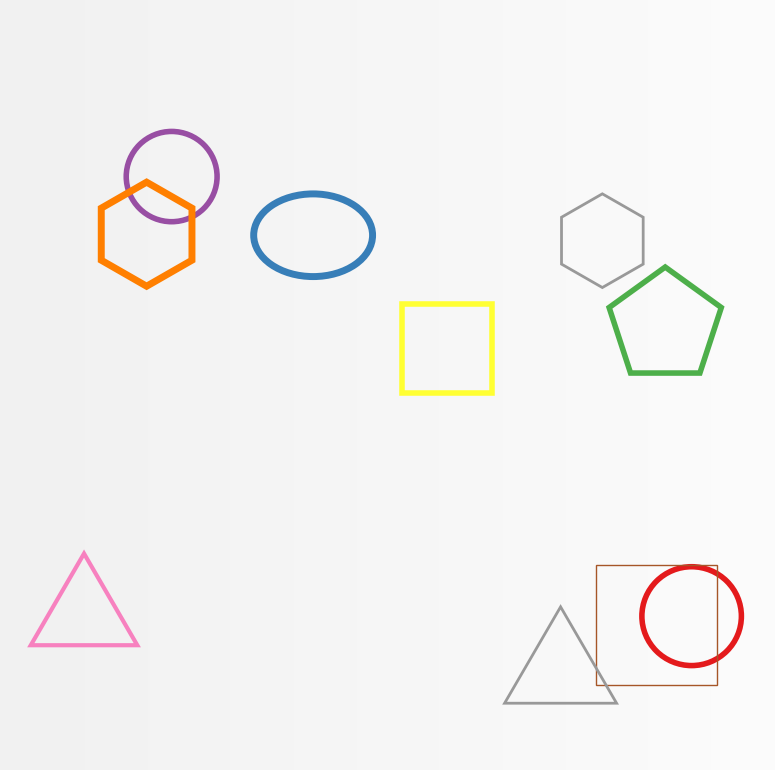[{"shape": "circle", "thickness": 2, "radius": 0.32, "center": [0.892, 0.2]}, {"shape": "oval", "thickness": 2.5, "radius": 0.38, "center": [0.404, 0.694]}, {"shape": "pentagon", "thickness": 2, "radius": 0.38, "center": [0.858, 0.577]}, {"shape": "circle", "thickness": 2, "radius": 0.29, "center": [0.221, 0.771]}, {"shape": "hexagon", "thickness": 2.5, "radius": 0.34, "center": [0.189, 0.696]}, {"shape": "square", "thickness": 2, "radius": 0.29, "center": [0.577, 0.548]}, {"shape": "square", "thickness": 0.5, "radius": 0.39, "center": [0.847, 0.188]}, {"shape": "triangle", "thickness": 1.5, "radius": 0.4, "center": [0.108, 0.202]}, {"shape": "hexagon", "thickness": 1, "radius": 0.3, "center": [0.777, 0.687]}, {"shape": "triangle", "thickness": 1, "radius": 0.42, "center": [0.723, 0.128]}]